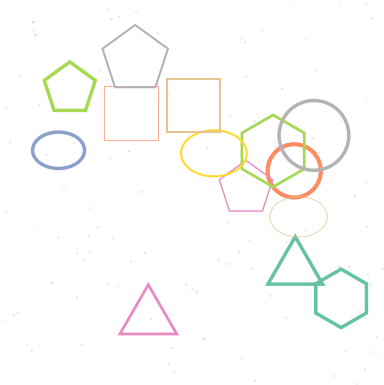[{"shape": "triangle", "thickness": 2.5, "radius": 0.41, "center": [0.767, 0.303]}, {"shape": "hexagon", "thickness": 2.5, "radius": 0.38, "center": [0.886, 0.225]}, {"shape": "square", "thickness": 0.5, "radius": 0.35, "center": [0.341, 0.707]}, {"shape": "circle", "thickness": 3, "radius": 0.35, "center": [0.764, 0.556]}, {"shape": "oval", "thickness": 2.5, "radius": 0.34, "center": [0.152, 0.61]}, {"shape": "pentagon", "thickness": 1, "radius": 0.36, "center": [0.639, 0.511]}, {"shape": "triangle", "thickness": 2, "radius": 0.43, "center": [0.385, 0.175]}, {"shape": "pentagon", "thickness": 2.5, "radius": 0.35, "center": [0.181, 0.77]}, {"shape": "hexagon", "thickness": 2, "radius": 0.47, "center": [0.709, 0.608]}, {"shape": "oval", "thickness": 1.5, "radius": 0.43, "center": [0.556, 0.602]}, {"shape": "square", "thickness": 1.5, "radius": 0.35, "center": [0.503, 0.727]}, {"shape": "oval", "thickness": 0.5, "radius": 0.37, "center": [0.776, 0.437]}, {"shape": "pentagon", "thickness": 1.5, "radius": 0.45, "center": [0.351, 0.846]}, {"shape": "circle", "thickness": 2.5, "radius": 0.45, "center": [0.815, 0.648]}]